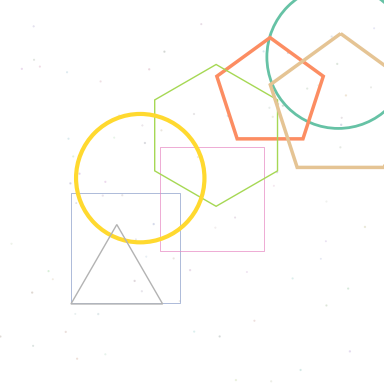[{"shape": "circle", "thickness": 2, "radius": 0.93, "center": [0.879, 0.852]}, {"shape": "pentagon", "thickness": 2.5, "radius": 0.73, "center": [0.701, 0.757]}, {"shape": "square", "thickness": 0.5, "radius": 0.71, "center": [0.326, 0.355]}, {"shape": "square", "thickness": 0.5, "radius": 0.67, "center": [0.551, 0.483]}, {"shape": "hexagon", "thickness": 1, "radius": 0.92, "center": [0.561, 0.648]}, {"shape": "circle", "thickness": 3, "radius": 0.83, "center": [0.364, 0.537]}, {"shape": "pentagon", "thickness": 2.5, "radius": 0.96, "center": [0.885, 0.721]}, {"shape": "triangle", "thickness": 1, "radius": 0.69, "center": [0.303, 0.279]}]